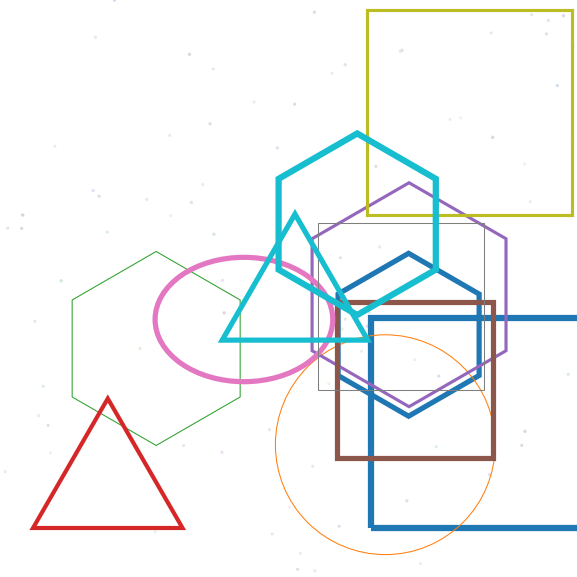[{"shape": "hexagon", "thickness": 2.5, "radius": 0.71, "center": [0.708, 0.419]}, {"shape": "square", "thickness": 3, "radius": 0.91, "center": [0.824, 0.267]}, {"shape": "circle", "thickness": 0.5, "radius": 0.95, "center": [0.667, 0.229]}, {"shape": "hexagon", "thickness": 0.5, "radius": 0.84, "center": [0.27, 0.396]}, {"shape": "triangle", "thickness": 2, "radius": 0.75, "center": [0.187, 0.16]}, {"shape": "hexagon", "thickness": 1.5, "radius": 0.97, "center": [0.708, 0.489]}, {"shape": "square", "thickness": 2.5, "radius": 0.68, "center": [0.719, 0.34]}, {"shape": "oval", "thickness": 2.5, "radius": 0.77, "center": [0.422, 0.446]}, {"shape": "square", "thickness": 0.5, "radius": 0.72, "center": [0.695, 0.469]}, {"shape": "square", "thickness": 1.5, "radius": 0.89, "center": [0.814, 0.804]}, {"shape": "hexagon", "thickness": 3, "radius": 0.79, "center": [0.619, 0.611]}, {"shape": "triangle", "thickness": 2.5, "radius": 0.73, "center": [0.511, 0.483]}]